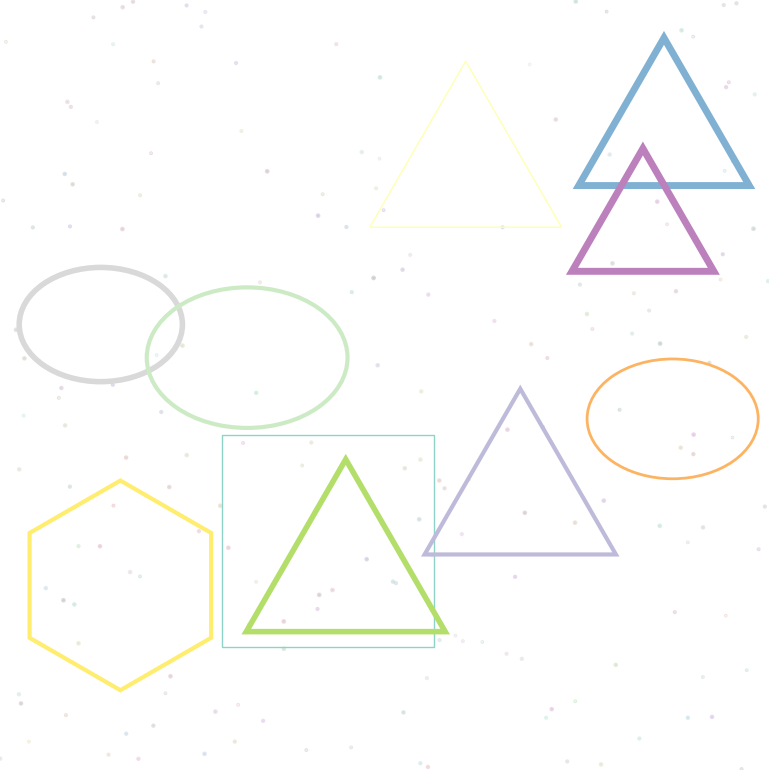[{"shape": "square", "thickness": 0.5, "radius": 0.69, "center": [0.426, 0.298]}, {"shape": "triangle", "thickness": 0.5, "radius": 0.72, "center": [0.605, 0.777]}, {"shape": "triangle", "thickness": 1.5, "radius": 0.72, "center": [0.676, 0.352]}, {"shape": "triangle", "thickness": 2.5, "radius": 0.64, "center": [0.862, 0.823]}, {"shape": "oval", "thickness": 1, "radius": 0.56, "center": [0.874, 0.456]}, {"shape": "triangle", "thickness": 2, "radius": 0.75, "center": [0.449, 0.254]}, {"shape": "oval", "thickness": 2, "radius": 0.53, "center": [0.131, 0.579]}, {"shape": "triangle", "thickness": 2.5, "radius": 0.53, "center": [0.835, 0.701]}, {"shape": "oval", "thickness": 1.5, "radius": 0.65, "center": [0.321, 0.536]}, {"shape": "hexagon", "thickness": 1.5, "radius": 0.68, "center": [0.156, 0.24]}]